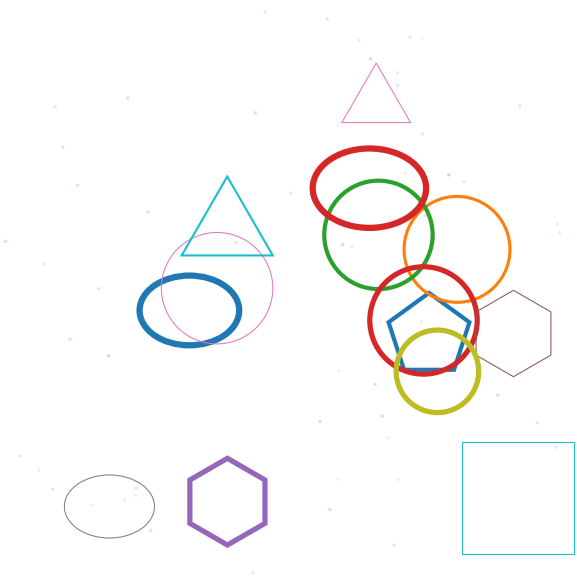[{"shape": "pentagon", "thickness": 2, "radius": 0.37, "center": [0.743, 0.418]}, {"shape": "oval", "thickness": 3, "radius": 0.43, "center": [0.328, 0.462]}, {"shape": "circle", "thickness": 1.5, "radius": 0.46, "center": [0.791, 0.567]}, {"shape": "circle", "thickness": 2, "radius": 0.47, "center": [0.655, 0.592]}, {"shape": "oval", "thickness": 3, "radius": 0.49, "center": [0.64, 0.673]}, {"shape": "circle", "thickness": 2.5, "radius": 0.46, "center": [0.733, 0.444]}, {"shape": "hexagon", "thickness": 2.5, "radius": 0.38, "center": [0.394, 0.13]}, {"shape": "hexagon", "thickness": 0.5, "radius": 0.37, "center": [0.889, 0.422]}, {"shape": "triangle", "thickness": 0.5, "radius": 0.34, "center": [0.651, 0.821]}, {"shape": "circle", "thickness": 0.5, "radius": 0.48, "center": [0.376, 0.5]}, {"shape": "oval", "thickness": 0.5, "radius": 0.39, "center": [0.189, 0.122]}, {"shape": "circle", "thickness": 2.5, "radius": 0.36, "center": [0.757, 0.356]}, {"shape": "square", "thickness": 0.5, "radius": 0.48, "center": [0.897, 0.137]}, {"shape": "triangle", "thickness": 1, "radius": 0.46, "center": [0.393, 0.602]}]